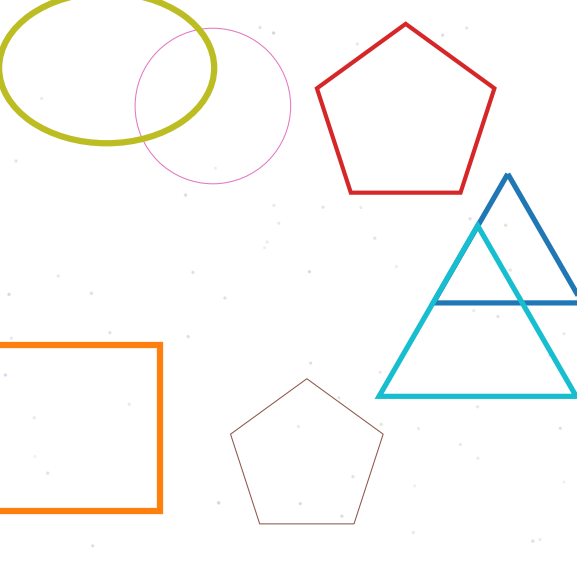[{"shape": "triangle", "thickness": 2.5, "radius": 0.74, "center": [0.879, 0.549]}, {"shape": "square", "thickness": 3, "radius": 0.72, "center": [0.133, 0.259]}, {"shape": "pentagon", "thickness": 2, "radius": 0.81, "center": [0.702, 0.796]}, {"shape": "pentagon", "thickness": 0.5, "radius": 0.69, "center": [0.531, 0.204]}, {"shape": "circle", "thickness": 0.5, "radius": 0.67, "center": [0.369, 0.816]}, {"shape": "oval", "thickness": 3, "radius": 0.93, "center": [0.185, 0.881]}, {"shape": "triangle", "thickness": 2.5, "radius": 0.99, "center": [0.827, 0.411]}]